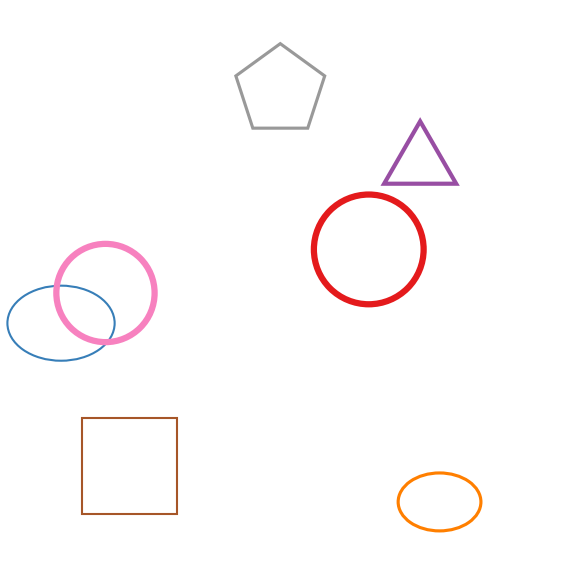[{"shape": "circle", "thickness": 3, "radius": 0.48, "center": [0.639, 0.567]}, {"shape": "oval", "thickness": 1, "radius": 0.46, "center": [0.106, 0.439]}, {"shape": "triangle", "thickness": 2, "radius": 0.36, "center": [0.728, 0.717]}, {"shape": "oval", "thickness": 1.5, "radius": 0.36, "center": [0.761, 0.13]}, {"shape": "square", "thickness": 1, "radius": 0.42, "center": [0.224, 0.193]}, {"shape": "circle", "thickness": 3, "radius": 0.43, "center": [0.183, 0.492]}, {"shape": "pentagon", "thickness": 1.5, "radius": 0.4, "center": [0.485, 0.843]}]